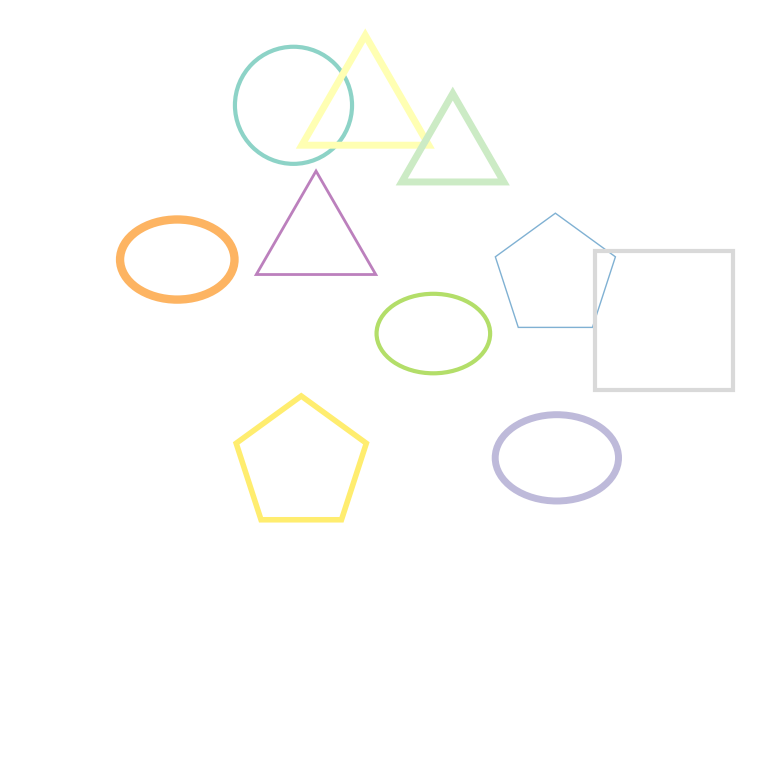[{"shape": "circle", "thickness": 1.5, "radius": 0.38, "center": [0.381, 0.863]}, {"shape": "triangle", "thickness": 2.5, "radius": 0.48, "center": [0.474, 0.859]}, {"shape": "oval", "thickness": 2.5, "radius": 0.4, "center": [0.723, 0.405]}, {"shape": "pentagon", "thickness": 0.5, "radius": 0.41, "center": [0.721, 0.641]}, {"shape": "oval", "thickness": 3, "radius": 0.37, "center": [0.23, 0.663]}, {"shape": "oval", "thickness": 1.5, "radius": 0.37, "center": [0.563, 0.567]}, {"shape": "square", "thickness": 1.5, "radius": 0.45, "center": [0.862, 0.584]}, {"shape": "triangle", "thickness": 1, "radius": 0.45, "center": [0.41, 0.688]}, {"shape": "triangle", "thickness": 2.5, "radius": 0.38, "center": [0.588, 0.802]}, {"shape": "pentagon", "thickness": 2, "radius": 0.44, "center": [0.391, 0.397]}]